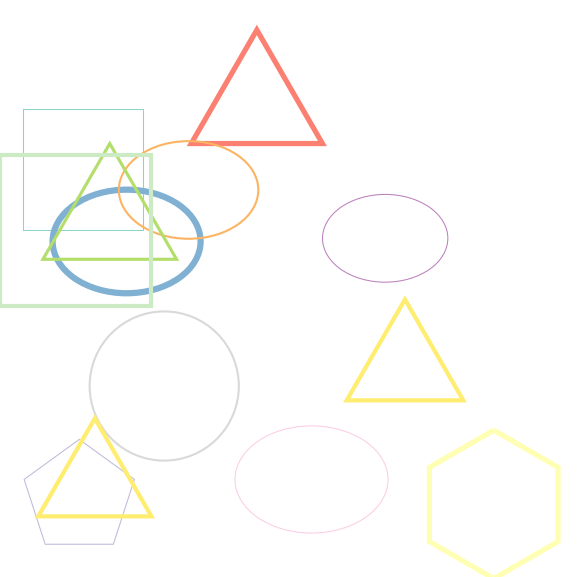[{"shape": "square", "thickness": 0.5, "radius": 0.52, "center": [0.144, 0.706]}, {"shape": "hexagon", "thickness": 2.5, "radius": 0.64, "center": [0.855, 0.126]}, {"shape": "pentagon", "thickness": 0.5, "radius": 0.5, "center": [0.137, 0.138]}, {"shape": "triangle", "thickness": 2.5, "radius": 0.66, "center": [0.445, 0.816]}, {"shape": "oval", "thickness": 3, "radius": 0.64, "center": [0.219, 0.581]}, {"shape": "oval", "thickness": 1, "radius": 0.6, "center": [0.327, 0.67]}, {"shape": "triangle", "thickness": 1.5, "radius": 0.67, "center": [0.19, 0.617]}, {"shape": "oval", "thickness": 0.5, "radius": 0.66, "center": [0.539, 0.169]}, {"shape": "circle", "thickness": 1, "radius": 0.65, "center": [0.284, 0.331]}, {"shape": "oval", "thickness": 0.5, "radius": 0.54, "center": [0.667, 0.586]}, {"shape": "square", "thickness": 2, "radius": 0.65, "center": [0.131, 0.6]}, {"shape": "triangle", "thickness": 2, "radius": 0.58, "center": [0.701, 0.364]}, {"shape": "triangle", "thickness": 2, "radius": 0.57, "center": [0.164, 0.162]}]